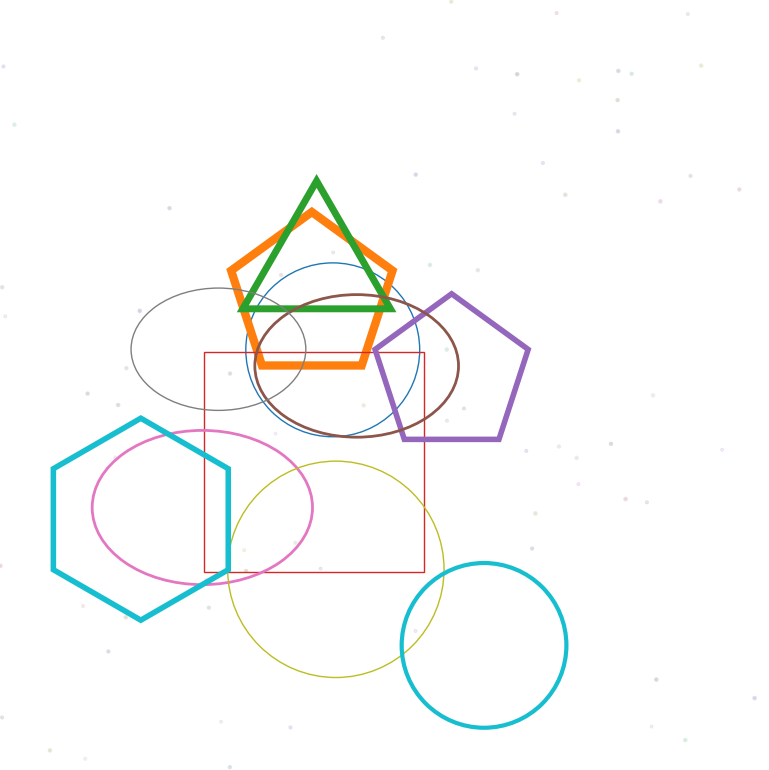[{"shape": "circle", "thickness": 0.5, "radius": 0.56, "center": [0.432, 0.546]}, {"shape": "pentagon", "thickness": 3, "radius": 0.55, "center": [0.405, 0.614]}, {"shape": "triangle", "thickness": 2.5, "radius": 0.55, "center": [0.411, 0.654]}, {"shape": "square", "thickness": 0.5, "radius": 0.71, "center": [0.408, 0.4]}, {"shape": "pentagon", "thickness": 2, "radius": 0.52, "center": [0.587, 0.514]}, {"shape": "oval", "thickness": 1, "radius": 0.66, "center": [0.463, 0.525]}, {"shape": "oval", "thickness": 1, "radius": 0.72, "center": [0.263, 0.341]}, {"shape": "oval", "thickness": 0.5, "radius": 0.57, "center": [0.284, 0.546]}, {"shape": "circle", "thickness": 0.5, "radius": 0.7, "center": [0.436, 0.261]}, {"shape": "circle", "thickness": 1.5, "radius": 0.53, "center": [0.629, 0.162]}, {"shape": "hexagon", "thickness": 2, "radius": 0.66, "center": [0.183, 0.326]}]